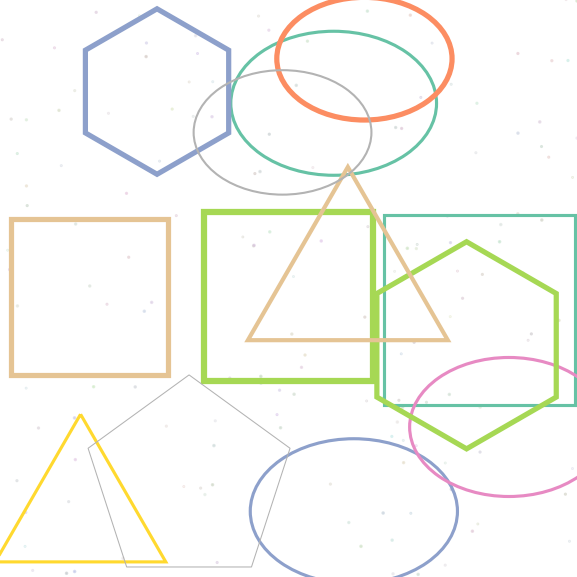[{"shape": "oval", "thickness": 1.5, "radius": 0.89, "center": [0.578, 0.82]}, {"shape": "square", "thickness": 1.5, "radius": 0.82, "center": [0.831, 0.463]}, {"shape": "oval", "thickness": 2.5, "radius": 0.76, "center": [0.631, 0.898]}, {"shape": "oval", "thickness": 1.5, "radius": 0.9, "center": [0.613, 0.114]}, {"shape": "hexagon", "thickness": 2.5, "radius": 0.72, "center": [0.272, 0.841]}, {"shape": "oval", "thickness": 1.5, "radius": 0.86, "center": [0.881, 0.26]}, {"shape": "square", "thickness": 3, "radius": 0.73, "center": [0.499, 0.486]}, {"shape": "hexagon", "thickness": 2.5, "radius": 0.9, "center": [0.808, 0.401]}, {"shape": "triangle", "thickness": 1.5, "radius": 0.85, "center": [0.139, 0.111]}, {"shape": "square", "thickness": 2.5, "radius": 0.68, "center": [0.155, 0.485]}, {"shape": "triangle", "thickness": 2, "radius": 1.0, "center": [0.602, 0.51]}, {"shape": "oval", "thickness": 1, "radius": 0.77, "center": [0.489, 0.77]}, {"shape": "pentagon", "thickness": 0.5, "radius": 0.92, "center": [0.327, 0.166]}]